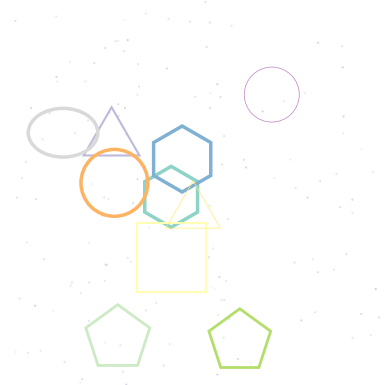[{"shape": "hexagon", "thickness": 2.5, "radius": 0.4, "center": [0.445, 0.489]}, {"shape": "square", "thickness": 1.5, "radius": 0.45, "center": [0.445, 0.331]}, {"shape": "triangle", "thickness": 1.5, "radius": 0.42, "center": [0.29, 0.638]}, {"shape": "hexagon", "thickness": 2.5, "radius": 0.43, "center": [0.473, 0.587]}, {"shape": "circle", "thickness": 2.5, "radius": 0.43, "center": [0.297, 0.525]}, {"shape": "pentagon", "thickness": 2, "radius": 0.42, "center": [0.623, 0.114]}, {"shape": "oval", "thickness": 2.5, "radius": 0.45, "center": [0.164, 0.655]}, {"shape": "circle", "thickness": 0.5, "radius": 0.36, "center": [0.706, 0.754]}, {"shape": "pentagon", "thickness": 2, "radius": 0.44, "center": [0.306, 0.121]}, {"shape": "triangle", "thickness": 0.5, "radius": 0.41, "center": [0.502, 0.448]}]